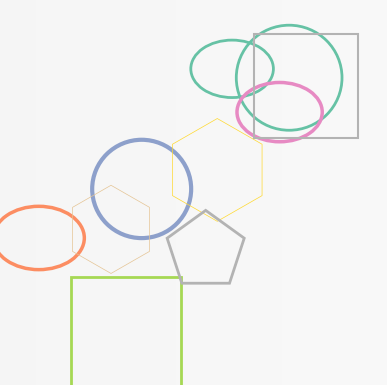[{"shape": "oval", "thickness": 2, "radius": 0.53, "center": [0.599, 0.821]}, {"shape": "circle", "thickness": 2, "radius": 0.68, "center": [0.746, 0.798]}, {"shape": "oval", "thickness": 2.5, "radius": 0.59, "center": [0.1, 0.382]}, {"shape": "circle", "thickness": 3, "radius": 0.64, "center": [0.366, 0.509]}, {"shape": "oval", "thickness": 2.5, "radius": 0.55, "center": [0.722, 0.709]}, {"shape": "square", "thickness": 2, "radius": 0.71, "center": [0.326, 0.139]}, {"shape": "hexagon", "thickness": 0.5, "radius": 0.67, "center": [0.561, 0.559]}, {"shape": "hexagon", "thickness": 0.5, "radius": 0.57, "center": [0.286, 0.404]}, {"shape": "square", "thickness": 1.5, "radius": 0.67, "center": [0.79, 0.777]}, {"shape": "pentagon", "thickness": 2, "radius": 0.52, "center": [0.531, 0.349]}]